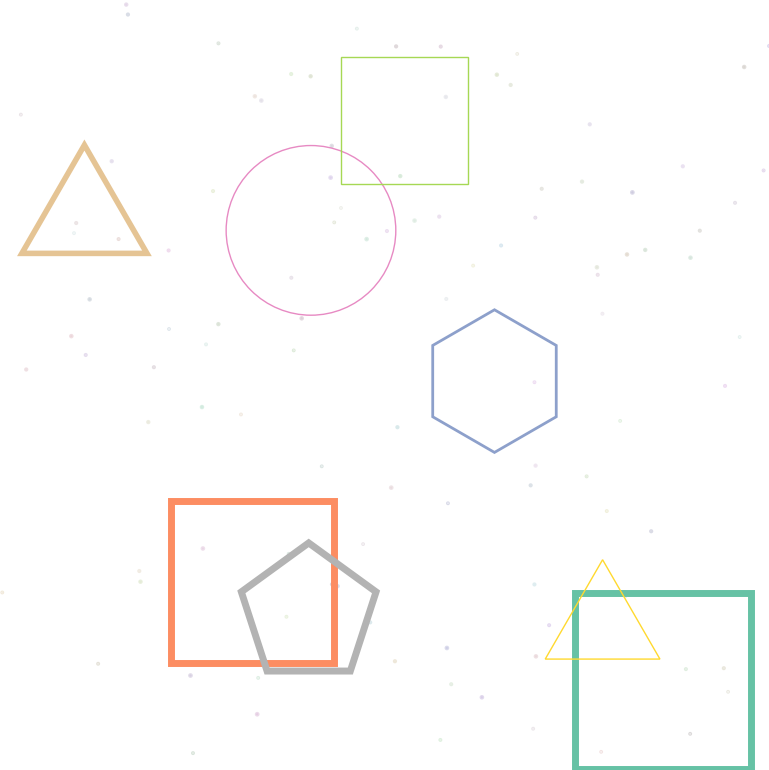[{"shape": "square", "thickness": 2.5, "radius": 0.57, "center": [0.861, 0.116]}, {"shape": "square", "thickness": 2.5, "radius": 0.53, "center": [0.328, 0.244]}, {"shape": "hexagon", "thickness": 1, "radius": 0.46, "center": [0.642, 0.505]}, {"shape": "circle", "thickness": 0.5, "radius": 0.55, "center": [0.404, 0.701]}, {"shape": "square", "thickness": 0.5, "radius": 0.41, "center": [0.526, 0.844]}, {"shape": "triangle", "thickness": 0.5, "radius": 0.43, "center": [0.783, 0.187]}, {"shape": "triangle", "thickness": 2, "radius": 0.47, "center": [0.11, 0.718]}, {"shape": "pentagon", "thickness": 2.5, "radius": 0.46, "center": [0.401, 0.203]}]